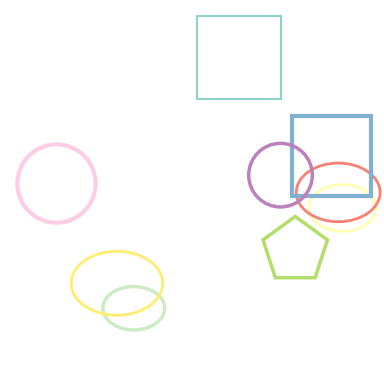[{"shape": "square", "thickness": 1.5, "radius": 0.54, "center": [0.62, 0.851]}, {"shape": "oval", "thickness": 2, "radius": 0.44, "center": [0.89, 0.46]}, {"shape": "oval", "thickness": 2, "radius": 0.54, "center": [0.878, 0.5]}, {"shape": "square", "thickness": 3, "radius": 0.52, "center": [0.861, 0.596]}, {"shape": "pentagon", "thickness": 2.5, "radius": 0.44, "center": [0.767, 0.35]}, {"shape": "circle", "thickness": 3, "radius": 0.51, "center": [0.147, 0.523]}, {"shape": "circle", "thickness": 2.5, "radius": 0.41, "center": [0.729, 0.545]}, {"shape": "oval", "thickness": 2.5, "radius": 0.4, "center": [0.348, 0.199]}, {"shape": "oval", "thickness": 2, "radius": 0.59, "center": [0.304, 0.264]}]